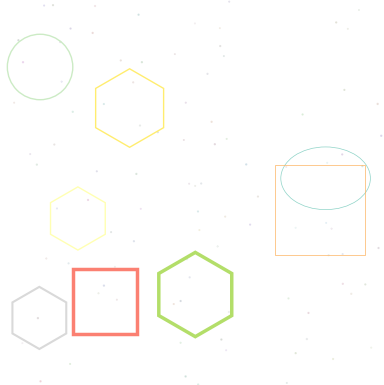[{"shape": "oval", "thickness": 0.5, "radius": 0.58, "center": [0.846, 0.537]}, {"shape": "hexagon", "thickness": 1, "radius": 0.41, "center": [0.202, 0.433]}, {"shape": "square", "thickness": 2.5, "radius": 0.42, "center": [0.272, 0.216]}, {"shape": "square", "thickness": 0.5, "radius": 0.58, "center": [0.83, 0.454]}, {"shape": "hexagon", "thickness": 2.5, "radius": 0.55, "center": [0.507, 0.235]}, {"shape": "hexagon", "thickness": 1.5, "radius": 0.4, "center": [0.102, 0.174]}, {"shape": "circle", "thickness": 1, "radius": 0.43, "center": [0.104, 0.826]}, {"shape": "hexagon", "thickness": 1, "radius": 0.51, "center": [0.337, 0.719]}]